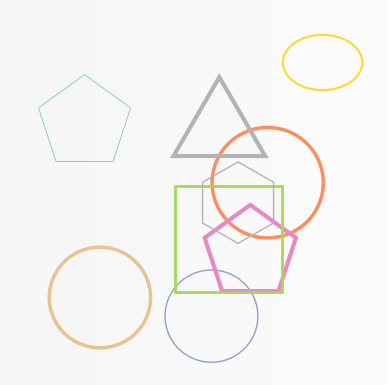[{"shape": "pentagon", "thickness": 0.5, "radius": 0.62, "center": [0.218, 0.681]}, {"shape": "circle", "thickness": 2.5, "radius": 0.72, "center": [0.691, 0.525]}, {"shape": "circle", "thickness": 1, "radius": 0.6, "center": [0.546, 0.179]}, {"shape": "pentagon", "thickness": 3, "radius": 0.62, "center": [0.646, 0.344]}, {"shape": "square", "thickness": 2, "radius": 0.69, "center": [0.59, 0.379]}, {"shape": "oval", "thickness": 1.5, "radius": 0.51, "center": [0.832, 0.838]}, {"shape": "circle", "thickness": 2.5, "radius": 0.65, "center": [0.258, 0.227]}, {"shape": "triangle", "thickness": 3, "radius": 0.68, "center": [0.566, 0.663]}, {"shape": "hexagon", "thickness": 1, "radius": 0.53, "center": [0.614, 0.474]}]